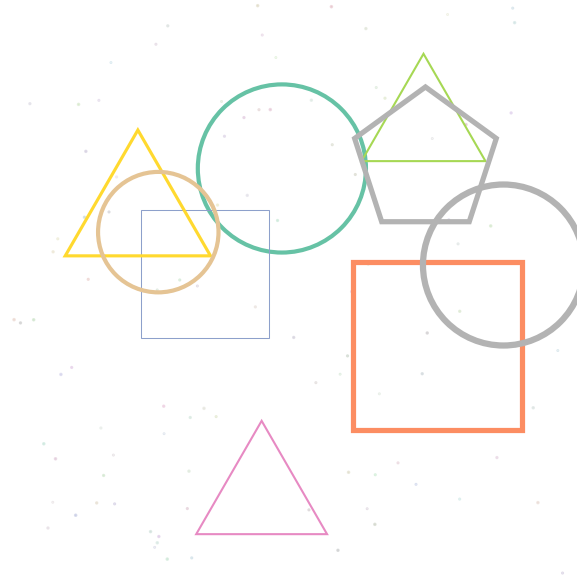[{"shape": "circle", "thickness": 2, "radius": 0.73, "center": [0.488, 0.707]}, {"shape": "square", "thickness": 2.5, "radius": 0.73, "center": [0.758, 0.4]}, {"shape": "square", "thickness": 0.5, "radius": 0.56, "center": [0.355, 0.525]}, {"shape": "triangle", "thickness": 1, "radius": 0.65, "center": [0.453, 0.14]}, {"shape": "triangle", "thickness": 1, "radius": 0.62, "center": [0.733, 0.782]}, {"shape": "triangle", "thickness": 1.5, "radius": 0.73, "center": [0.239, 0.629]}, {"shape": "circle", "thickness": 2, "radius": 0.52, "center": [0.274, 0.597]}, {"shape": "circle", "thickness": 3, "radius": 0.7, "center": [0.872, 0.54]}, {"shape": "pentagon", "thickness": 2.5, "radius": 0.64, "center": [0.737, 0.72]}]